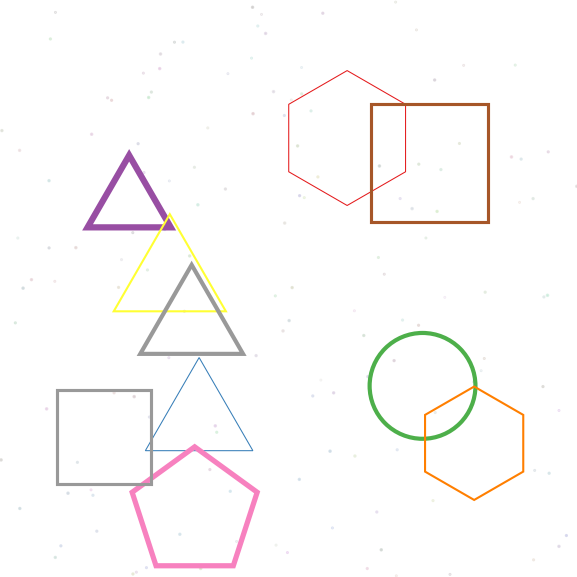[{"shape": "hexagon", "thickness": 0.5, "radius": 0.58, "center": [0.601, 0.76]}, {"shape": "triangle", "thickness": 0.5, "radius": 0.54, "center": [0.345, 0.272]}, {"shape": "circle", "thickness": 2, "radius": 0.46, "center": [0.732, 0.331]}, {"shape": "triangle", "thickness": 3, "radius": 0.42, "center": [0.224, 0.647]}, {"shape": "hexagon", "thickness": 1, "radius": 0.49, "center": [0.821, 0.232]}, {"shape": "triangle", "thickness": 1, "radius": 0.56, "center": [0.294, 0.516]}, {"shape": "square", "thickness": 1.5, "radius": 0.51, "center": [0.744, 0.716]}, {"shape": "pentagon", "thickness": 2.5, "radius": 0.57, "center": [0.337, 0.112]}, {"shape": "square", "thickness": 1.5, "radius": 0.41, "center": [0.18, 0.242]}, {"shape": "triangle", "thickness": 2, "radius": 0.51, "center": [0.332, 0.438]}]